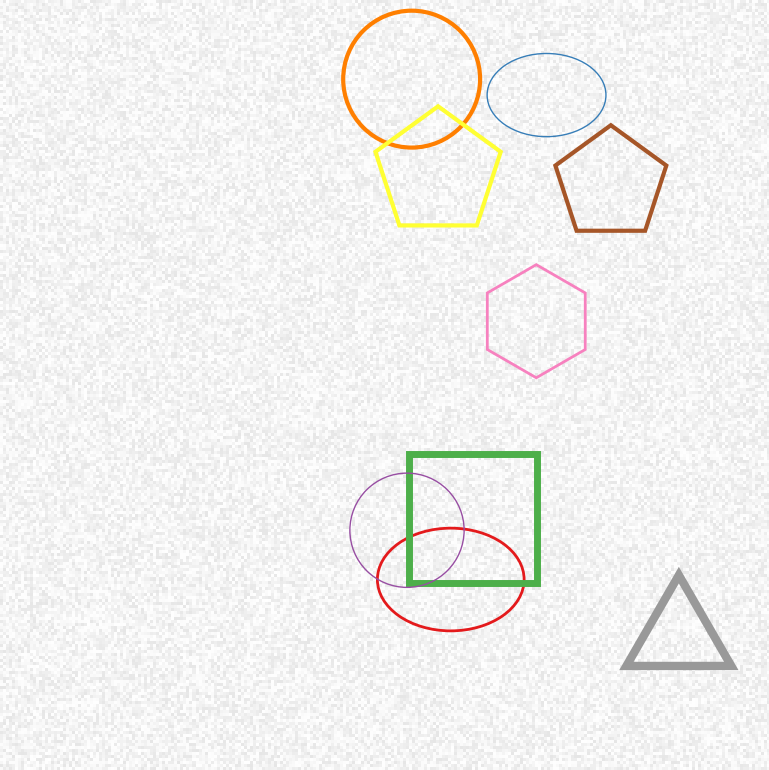[{"shape": "oval", "thickness": 1, "radius": 0.48, "center": [0.585, 0.247]}, {"shape": "oval", "thickness": 0.5, "radius": 0.39, "center": [0.71, 0.877]}, {"shape": "square", "thickness": 2.5, "radius": 0.42, "center": [0.614, 0.326]}, {"shape": "circle", "thickness": 0.5, "radius": 0.37, "center": [0.529, 0.311]}, {"shape": "circle", "thickness": 1.5, "radius": 0.44, "center": [0.535, 0.897]}, {"shape": "pentagon", "thickness": 1.5, "radius": 0.43, "center": [0.569, 0.776]}, {"shape": "pentagon", "thickness": 1.5, "radius": 0.38, "center": [0.793, 0.762]}, {"shape": "hexagon", "thickness": 1, "radius": 0.37, "center": [0.696, 0.583]}, {"shape": "triangle", "thickness": 3, "radius": 0.39, "center": [0.882, 0.174]}]